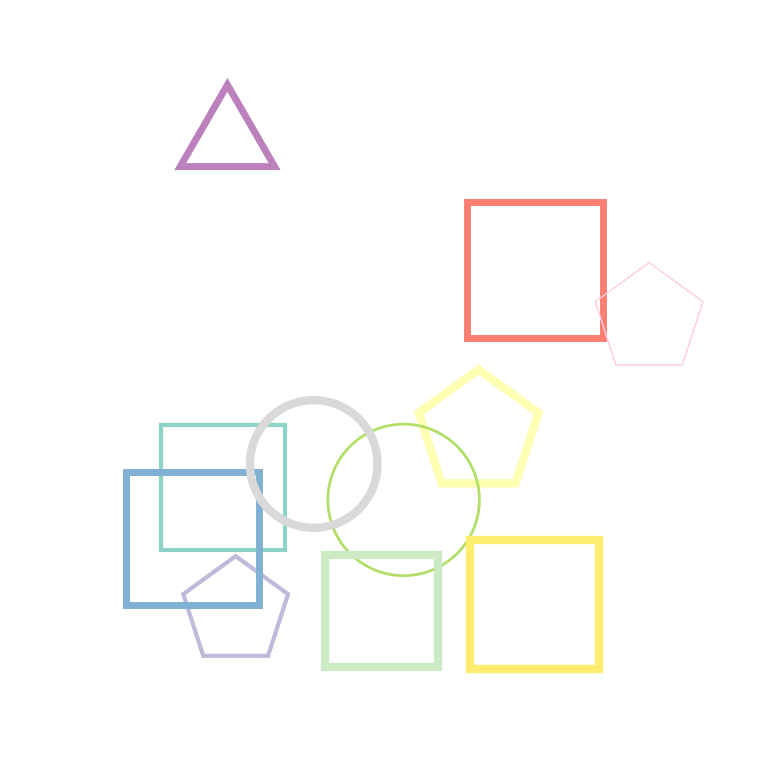[{"shape": "square", "thickness": 1.5, "radius": 0.4, "center": [0.29, 0.367]}, {"shape": "pentagon", "thickness": 3, "radius": 0.41, "center": [0.622, 0.438]}, {"shape": "pentagon", "thickness": 1.5, "radius": 0.36, "center": [0.306, 0.206]}, {"shape": "square", "thickness": 2.5, "radius": 0.44, "center": [0.695, 0.65]}, {"shape": "square", "thickness": 2.5, "radius": 0.43, "center": [0.25, 0.3]}, {"shape": "circle", "thickness": 1, "radius": 0.49, "center": [0.524, 0.351]}, {"shape": "pentagon", "thickness": 0.5, "radius": 0.37, "center": [0.843, 0.586]}, {"shape": "circle", "thickness": 3, "radius": 0.41, "center": [0.407, 0.397]}, {"shape": "triangle", "thickness": 2.5, "radius": 0.35, "center": [0.295, 0.819]}, {"shape": "square", "thickness": 3, "radius": 0.36, "center": [0.495, 0.207]}, {"shape": "square", "thickness": 3, "radius": 0.42, "center": [0.694, 0.215]}]